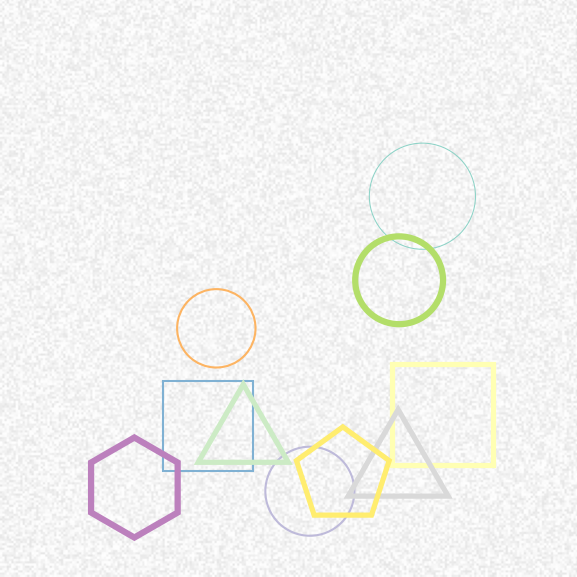[{"shape": "circle", "thickness": 0.5, "radius": 0.46, "center": [0.731, 0.659]}, {"shape": "square", "thickness": 2.5, "radius": 0.44, "center": [0.766, 0.281]}, {"shape": "circle", "thickness": 1, "radius": 0.39, "center": [0.537, 0.149]}, {"shape": "square", "thickness": 1, "radius": 0.39, "center": [0.36, 0.262]}, {"shape": "circle", "thickness": 1, "radius": 0.34, "center": [0.375, 0.431]}, {"shape": "circle", "thickness": 3, "radius": 0.38, "center": [0.691, 0.514]}, {"shape": "triangle", "thickness": 2.5, "radius": 0.5, "center": [0.689, 0.19]}, {"shape": "hexagon", "thickness": 3, "radius": 0.43, "center": [0.233, 0.155]}, {"shape": "triangle", "thickness": 2.5, "radius": 0.45, "center": [0.421, 0.244]}, {"shape": "pentagon", "thickness": 2.5, "radius": 0.42, "center": [0.594, 0.175]}]